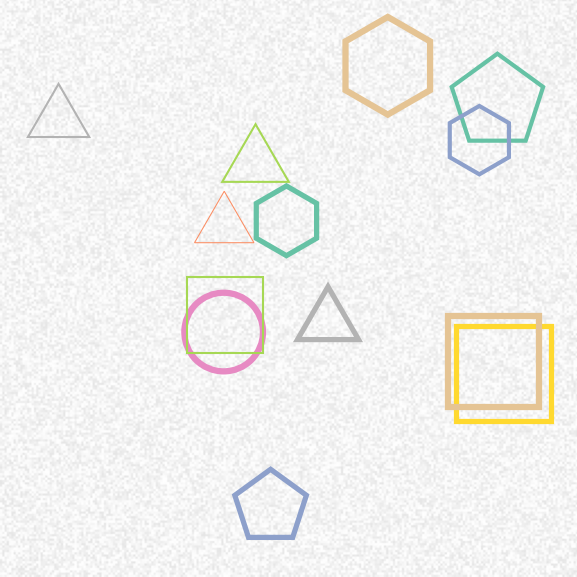[{"shape": "pentagon", "thickness": 2, "radius": 0.42, "center": [0.861, 0.823]}, {"shape": "hexagon", "thickness": 2.5, "radius": 0.3, "center": [0.496, 0.617]}, {"shape": "triangle", "thickness": 0.5, "radius": 0.3, "center": [0.388, 0.609]}, {"shape": "pentagon", "thickness": 2.5, "radius": 0.33, "center": [0.469, 0.121]}, {"shape": "hexagon", "thickness": 2, "radius": 0.3, "center": [0.83, 0.756]}, {"shape": "circle", "thickness": 3, "radius": 0.34, "center": [0.387, 0.424]}, {"shape": "square", "thickness": 1, "radius": 0.33, "center": [0.39, 0.454]}, {"shape": "triangle", "thickness": 1, "radius": 0.33, "center": [0.442, 0.718]}, {"shape": "square", "thickness": 2.5, "radius": 0.41, "center": [0.872, 0.352]}, {"shape": "square", "thickness": 3, "radius": 0.39, "center": [0.854, 0.374]}, {"shape": "hexagon", "thickness": 3, "radius": 0.42, "center": [0.671, 0.885]}, {"shape": "triangle", "thickness": 2.5, "radius": 0.31, "center": [0.568, 0.442]}, {"shape": "triangle", "thickness": 1, "radius": 0.31, "center": [0.101, 0.793]}]